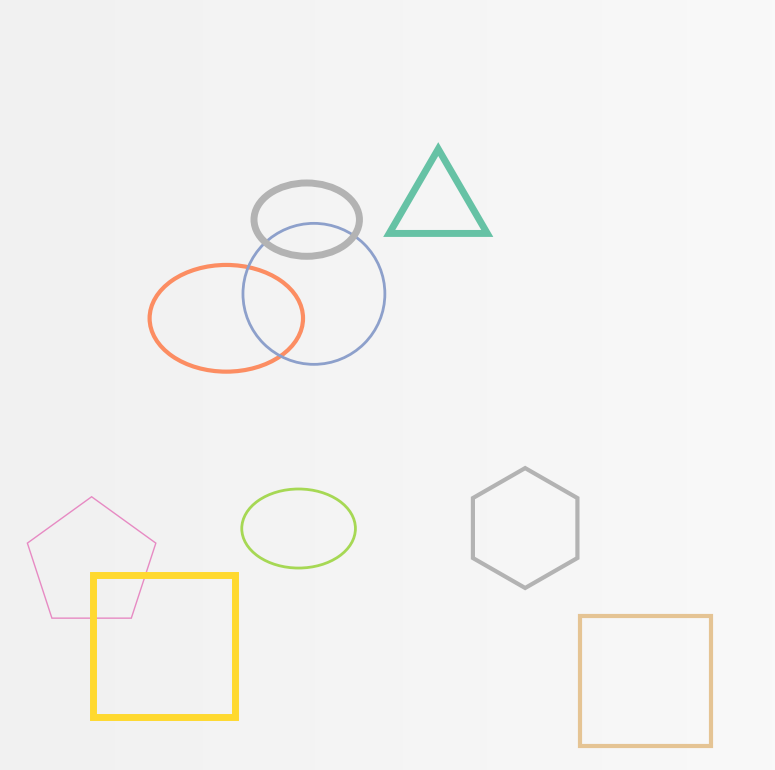[{"shape": "triangle", "thickness": 2.5, "radius": 0.37, "center": [0.565, 0.733]}, {"shape": "oval", "thickness": 1.5, "radius": 0.49, "center": [0.292, 0.587]}, {"shape": "circle", "thickness": 1, "radius": 0.46, "center": [0.405, 0.618]}, {"shape": "pentagon", "thickness": 0.5, "radius": 0.44, "center": [0.118, 0.268]}, {"shape": "oval", "thickness": 1, "radius": 0.37, "center": [0.385, 0.314]}, {"shape": "square", "thickness": 2.5, "radius": 0.46, "center": [0.211, 0.161]}, {"shape": "square", "thickness": 1.5, "radius": 0.42, "center": [0.833, 0.116]}, {"shape": "hexagon", "thickness": 1.5, "radius": 0.39, "center": [0.678, 0.314]}, {"shape": "oval", "thickness": 2.5, "radius": 0.34, "center": [0.396, 0.715]}]